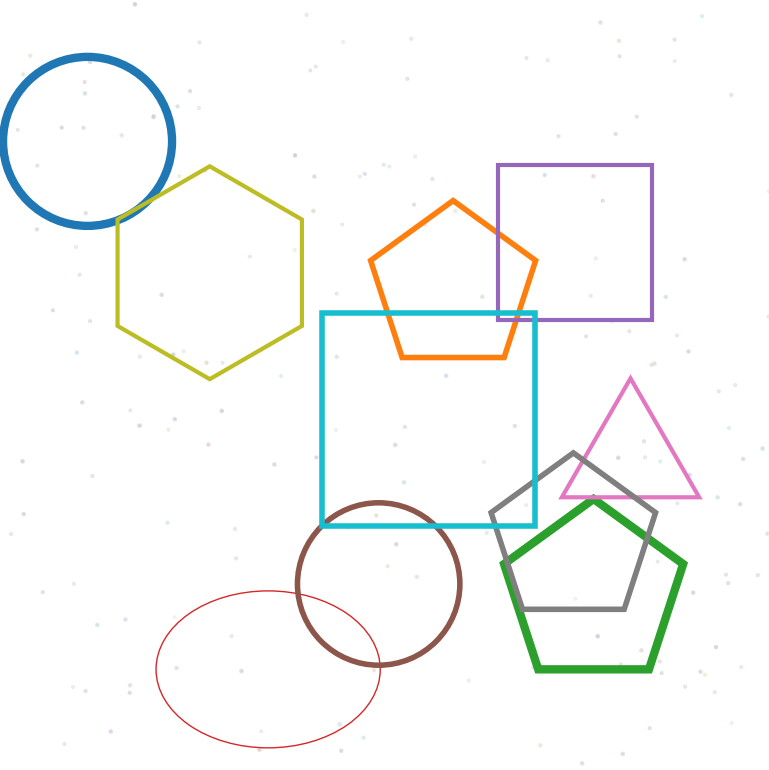[{"shape": "circle", "thickness": 3, "radius": 0.55, "center": [0.114, 0.816]}, {"shape": "pentagon", "thickness": 2, "radius": 0.56, "center": [0.588, 0.627]}, {"shape": "pentagon", "thickness": 3, "radius": 0.61, "center": [0.771, 0.23]}, {"shape": "oval", "thickness": 0.5, "radius": 0.73, "center": [0.348, 0.131]}, {"shape": "square", "thickness": 1.5, "radius": 0.5, "center": [0.747, 0.686]}, {"shape": "circle", "thickness": 2, "radius": 0.53, "center": [0.492, 0.242]}, {"shape": "triangle", "thickness": 1.5, "radius": 0.51, "center": [0.819, 0.406]}, {"shape": "pentagon", "thickness": 2, "radius": 0.56, "center": [0.745, 0.3]}, {"shape": "hexagon", "thickness": 1.5, "radius": 0.69, "center": [0.272, 0.646]}, {"shape": "square", "thickness": 2, "radius": 0.69, "center": [0.557, 0.455]}]